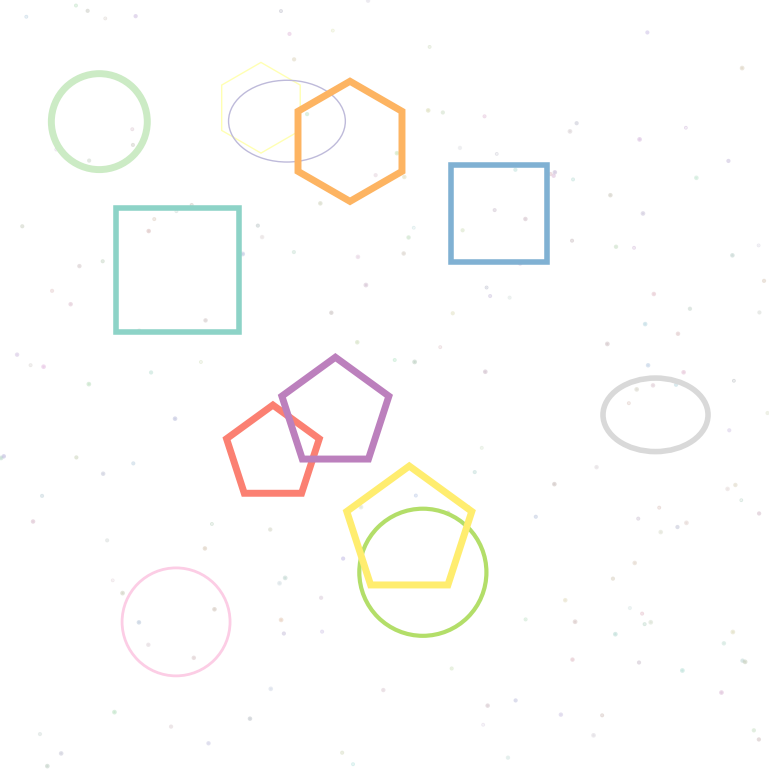[{"shape": "square", "thickness": 2, "radius": 0.4, "center": [0.231, 0.649]}, {"shape": "hexagon", "thickness": 0.5, "radius": 0.29, "center": [0.339, 0.86]}, {"shape": "oval", "thickness": 0.5, "radius": 0.38, "center": [0.373, 0.843]}, {"shape": "pentagon", "thickness": 2.5, "radius": 0.32, "center": [0.354, 0.411]}, {"shape": "square", "thickness": 2, "radius": 0.31, "center": [0.648, 0.723]}, {"shape": "hexagon", "thickness": 2.5, "radius": 0.39, "center": [0.455, 0.816]}, {"shape": "circle", "thickness": 1.5, "radius": 0.41, "center": [0.549, 0.257]}, {"shape": "circle", "thickness": 1, "radius": 0.35, "center": [0.229, 0.192]}, {"shape": "oval", "thickness": 2, "radius": 0.34, "center": [0.851, 0.461]}, {"shape": "pentagon", "thickness": 2.5, "radius": 0.37, "center": [0.436, 0.463]}, {"shape": "circle", "thickness": 2.5, "radius": 0.31, "center": [0.129, 0.842]}, {"shape": "pentagon", "thickness": 2.5, "radius": 0.43, "center": [0.532, 0.309]}]